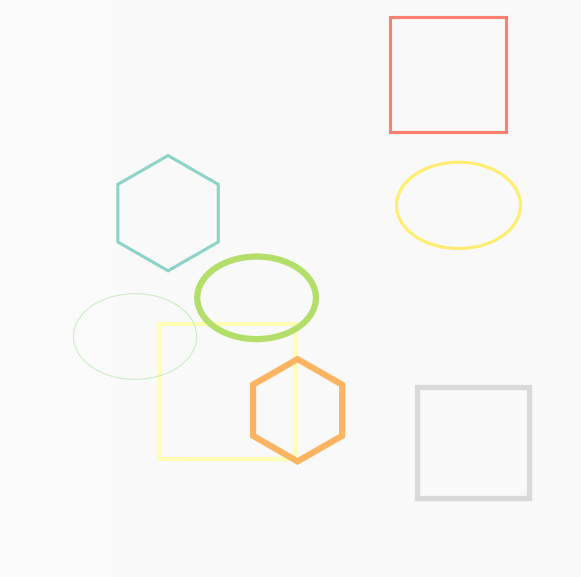[{"shape": "hexagon", "thickness": 1.5, "radius": 0.5, "center": [0.289, 0.63]}, {"shape": "square", "thickness": 2, "radius": 0.58, "center": [0.39, 0.32]}, {"shape": "square", "thickness": 1.5, "radius": 0.5, "center": [0.77, 0.871]}, {"shape": "hexagon", "thickness": 3, "radius": 0.44, "center": [0.512, 0.289]}, {"shape": "oval", "thickness": 3, "radius": 0.51, "center": [0.441, 0.483]}, {"shape": "square", "thickness": 2.5, "radius": 0.48, "center": [0.814, 0.233]}, {"shape": "oval", "thickness": 0.5, "radius": 0.53, "center": [0.232, 0.416]}, {"shape": "oval", "thickness": 1.5, "radius": 0.53, "center": [0.789, 0.643]}]